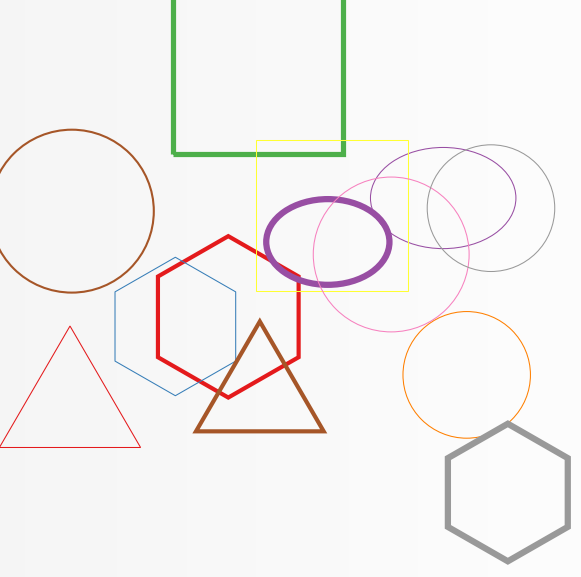[{"shape": "hexagon", "thickness": 2, "radius": 0.7, "center": [0.393, 0.45]}, {"shape": "triangle", "thickness": 0.5, "radius": 0.7, "center": [0.12, 0.294]}, {"shape": "hexagon", "thickness": 0.5, "radius": 0.6, "center": [0.302, 0.434]}, {"shape": "square", "thickness": 2.5, "radius": 0.73, "center": [0.443, 0.878]}, {"shape": "oval", "thickness": 0.5, "radius": 0.63, "center": [0.762, 0.656]}, {"shape": "oval", "thickness": 3, "radius": 0.53, "center": [0.564, 0.58]}, {"shape": "circle", "thickness": 0.5, "radius": 0.55, "center": [0.803, 0.35]}, {"shape": "square", "thickness": 0.5, "radius": 0.65, "center": [0.572, 0.626]}, {"shape": "triangle", "thickness": 2, "radius": 0.63, "center": [0.447, 0.316]}, {"shape": "circle", "thickness": 1, "radius": 0.71, "center": [0.124, 0.634]}, {"shape": "circle", "thickness": 0.5, "radius": 0.67, "center": [0.673, 0.558]}, {"shape": "hexagon", "thickness": 3, "radius": 0.6, "center": [0.874, 0.146]}, {"shape": "circle", "thickness": 0.5, "radius": 0.55, "center": [0.845, 0.639]}]